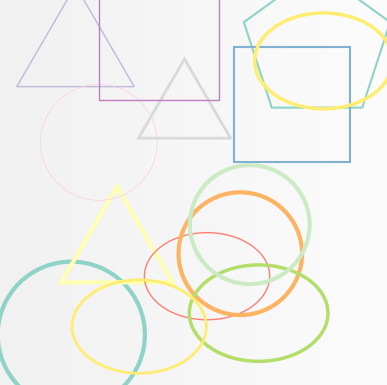[{"shape": "pentagon", "thickness": 1.5, "radius": 0.99, "center": [0.818, 0.881]}, {"shape": "circle", "thickness": 3, "radius": 0.95, "center": [0.184, 0.131]}, {"shape": "triangle", "thickness": 3, "radius": 0.83, "center": [0.302, 0.35]}, {"shape": "triangle", "thickness": 1, "radius": 0.87, "center": [0.195, 0.862]}, {"shape": "oval", "thickness": 1, "radius": 0.81, "center": [0.534, 0.283]}, {"shape": "square", "thickness": 1.5, "radius": 0.75, "center": [0.753, 0.728]}, {"shape": "circle", "thickness": 3, "radius": 0.8, "center": [0.62, 0.341]}, {"shape": "oval", "thickness": 2.5, "radius": 0.89, "center": [0.667, 0.187]}, {"shape": "circle", "thickness": 0.5, "radius": 0.75, "center": [0.255, 0.63]}, {"shape": "triangle", "thickness": 2, "radius": 0.69, "center": [0.476, 0.71]}, {"shape": "square", "thickness": 1, "radius": 0.78, "center": [0.41, 0.895]}, {"shape": "circle", "thickness": 3, "radius": 0.77, "center": [0.644, 0.417]}, {"shape": "oval", "thickness": 2, "radius": 0.87, "center": [0.359, 0.152]}, {"shape": "oval", "thickness": 2.5, "radius": 0.89, "center": [0.835, 0.842]}]